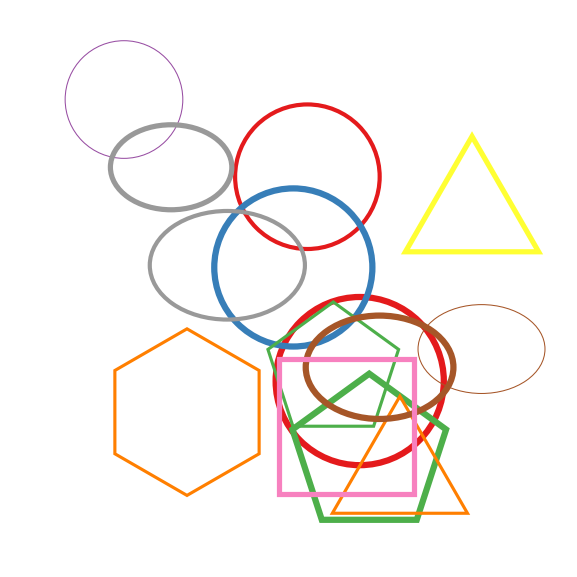[{"shape": "circle", "thickness": 3, "radius": 0.73, "center": [0.623, 0.339]}, {"shape": "circle", "thickness": 2, "radius": 0.63, "center": [0.532, 0.693]}, {"shape": "circle", "thickness": 3, "radius": 0.68, "center": [0.508, 0.536]}, {"shape": "pentagon", "thickness": 3, "radius": 0.7, "center": [0.639, 0.212]}, {"shape": "pentagon", "thickness": 1.5, "radius": 0.59, "center": [0.577, 0.357]}, {"shape": "circle", "thickness": 0.5, "radius": 0.51, "center": [0.215, 0.827]}, {"shape": "hexagon", "thickness": 1.5, "radius": 0.72, "center": [0.324, 0.285]}, {"shape": "triangle", "thickness": 1.5, "radius": 0.68, "center": [0.692, 0.178]}, {"shape": "triangle", "thickness": 2.5, "radius": 0.67, "center": [0.817, 0.63]}, {"shape": "oval", "thickness": 0.5, "radius": 0.55, "center": [0.834, 0.395]}, {"shape": "oval", "thickness": 3, "radius": 0.64, "center": [0.657, 0.363]}, {"shape": "square", "thickness": 2.5, "radius": 0.58, "center": [0.599, 0.261]}, {"shape": "oval", "thickness": 2.5, "radius": 0.53, "center": [0.296, 0.709]}, {"shape": "oval", "thickness": 2, "radius": 0.67, "center": [0.394, 0.54]}]